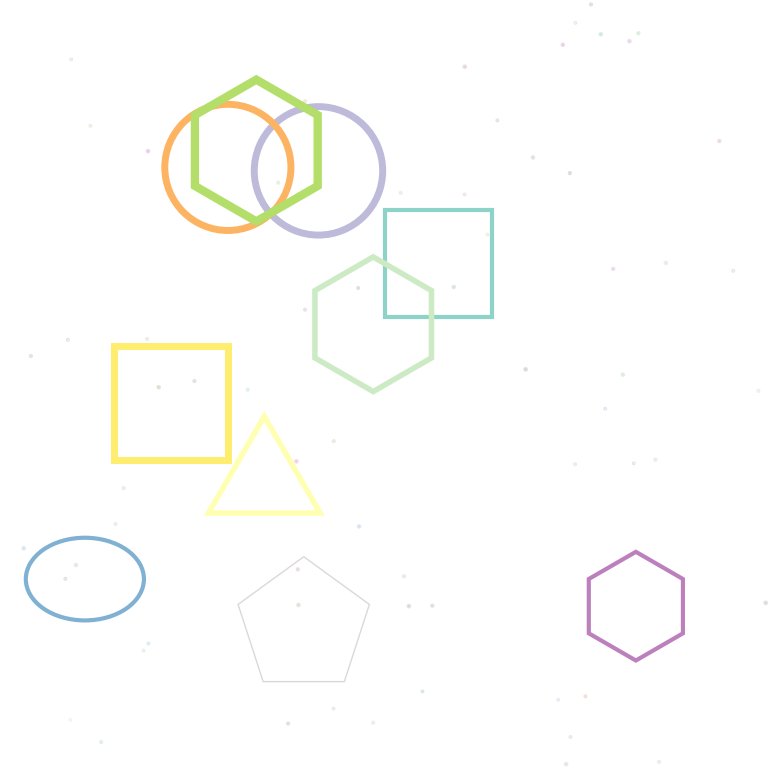[{"shape": "square", "thickness": 1.5, "radius": 0.35, "center": [0.57, 0.657]}, {"shape": "triangle", "thickness": 2, "radius": 0.42, "center": [0.343, 0.376]}, {"shape": "circle", "thickness": 2.5, "radius": 0.42, "center": [0.414, 0.778]}, {"shape": "oval", "thickness": 1.5, "radius": 0.38, "center": [0.11, 0.248]}, {"shape": "circle", "thickness": 2.5, "radius": 0.41, "center": [0.296, 0.783]}, {"shape": "hexagon", "thickness": 3, "radius": 0.46, "center": [0.333, 0.805]}, {"shape": "pentagon", "thickness": 0.5, "radius": 0.45, "center": [0.394, 0.187]}, {"shape": "hexagon", "thickness": 1.5, "radius": 0.35, "center": [0.826, 0.213]}, {"shape": "hexagon", "thickness": 2, "radius": 0.44, "center": [0.485, 0.579]}, {"shape": "square", "thickness": 2.5, "radius": 0.37, "center": [0.222, 0.476]}]